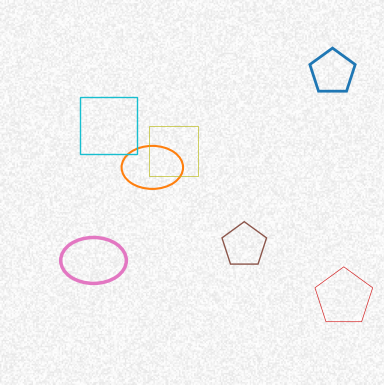[{"shape": "pentagon", "thickness": 2, "radius": 0.31, "center": [0.864, 0.813]}, {"shape": "oval", "thickness": 1.5, "radius": 0.4, "center": [0.396, 0.565]}, {"shape": "pentagon", "thickness": 0.5, "radius": 0.39, "center": [0.893, 0.228]}, {"shape": "pentagon", "thickness": 1, "radius": 0.3, "center": [0.634, 0.363]}, {"shape": "oval", "thickness": 2.5, "radius": 0.43, "center": [0.243, 0.324]}, {"shape": "square", "thickness": 0.5, "radius": 0.32, "center": [0.452, 0.608]}, {"shape": "square", "thickness": 1, "radius": 0.37, "center": [0.281, 0.674]}]